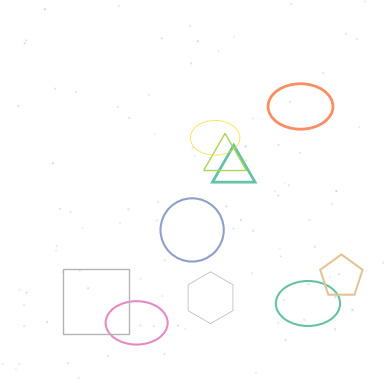[{"shape": "triangle", "thickness": 2, "radius": 0.32, "center": [0.607, 0.559]}, {"shape": "oval", "thickness": 1.5, "radius": 0.42, "center": [0.8, 0.212]}, {"shape": "oval", "thickness": 2, "radius": 0.42, "center": [0.781, 0.723]}, {"shape": "circle", "thickness": 1.5, "radius": 0.41, "center": [0.499, 0.403]}, {"shape": "oval", "thickness": 1.5, "radius": 0.4, "center": [0.355, 0.161]}, {"shape": "triangle", "thickness": 1, "radius": 0.32, "center": [0.585, 0.589]}, {"shape": "oval", "thickness": 0.5, "radius": 0.32, "center": [0.559, 0.642]}, {"shape": "pentagon", "thickness": 1.5, "radius": 0.29, "center": [0.887, 0.281]}, {"shape": "hexagon", "thickness": 0.5, "radius": 0.34, "center": [0.547, 0.227]}, {"shape": "square", "thickness": 1, "radius": 0.42, "center": [0.249, 0.217]}]